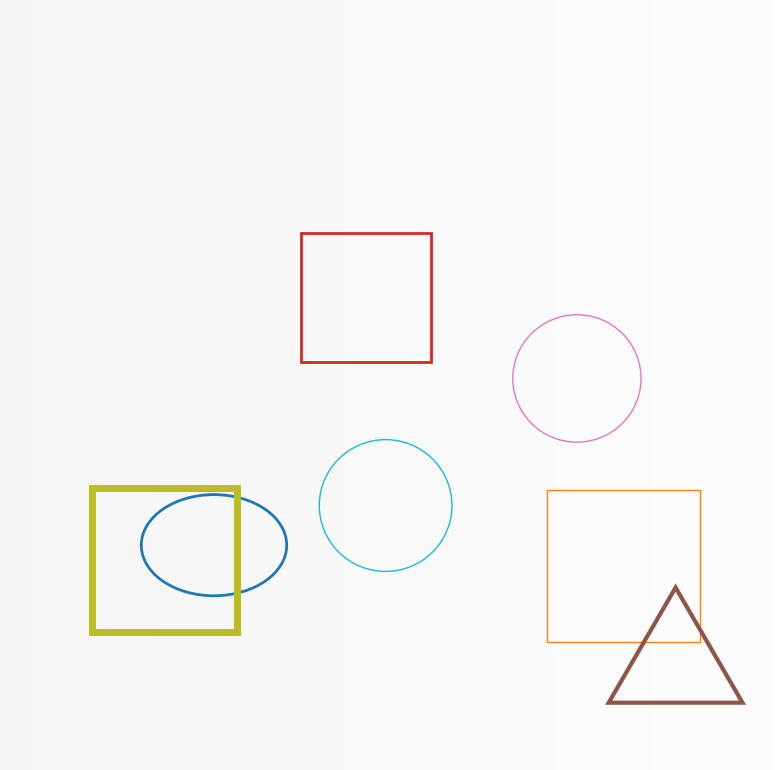[{"shape": "oval", "thickness": 1, "radius": 0.47, "center": [0.276, 0.292]}, {"shape": "square", "thickness": 0.5, "radius": 0.49, "center": [0.804, 0.265]}, {"shape": "square", "thickness": 1, "radius": 0.42, "center": [0.472, 0.614]}, {"shape": "triangle", "thickness": 1.5, "radius": 0.5, "center": [0.872, 0.137]}, {"shape": "circle", "thickness": 0.5, "radius": 0.41, "center": [0.744, 0.508]}, {"shape": "square", "thickness": 2.5, "radius": 0.47, "center": [0.212, 0.273]}, {"shape": "circle", "thickness": 0.5, "radius": 0.43, "center": [0.498, 0.343]}]